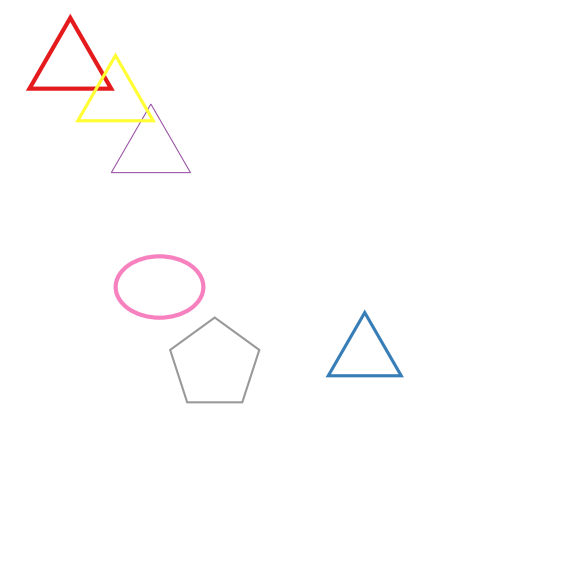[{"shape": "triangle", "thickness": 2, "radius": 0.41, "center": [0.122, 0.886]}, {"shape": "triangle", "thickness": 1.5, "radius": 0.36, "center": [0.632, 0.385]}, {"shape": "triangle", "thickness": 0.5, "radius": 0.4, "center": [0.261, 0.74]}, {"shape": "triangle", "thickness": 1.5, "radius": 0.38, "center": [0.2, 0.828]}, {"shape": "oval", "thickness": 2, "radius": 0.38, "center": [0.276, 0.502]}, {"shape": "pentagon", "thickness": 1, "radius": 0.41, "center": [0.372, 0.368]}]